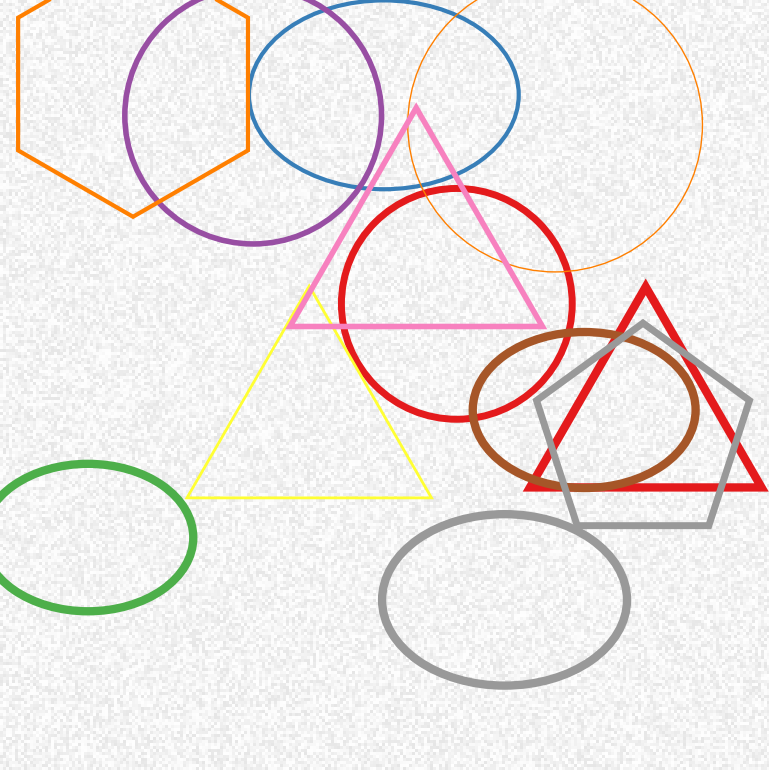[{"shape": "circle", "thickness": 2.5, "radius": 0.75, "center": [0.593, 0.605]}, {"shape": "triangle", "thickness": 3, "radius": 0.87, "center": [0.839, 0.454]}, {"shape": "oval", "thickness": 1.5, "radius": 0.88, "center": [0.499, 0.877]}, {"shape": "oval", "thickness": 3, "radius": 0.68, "center": [0.114, 0.302]}, {"shape": "circle", "thickness": 2, "radius": 0.83, "center": [0.329, 0.85]}, {"shape": "hexagon", "thickness": 1.5, "radius": 0.86, "center": [0.173, 0.891]}, {"shape": "circle", "thickness": 0.5, "radius": 0.96, "center": [0.721, 0.838]}, {"shape": "triangle", "thickness": 1, "radius": 0.92, "center": [0.402, 0.445]}, {"shape": "oval", "thickness": 3, "radius": 0.72, "center": [0.759, 0.468]}, {"shape": "triangle", "thickness": 2, "radius": 0.95, "center": [0.541, 0.671]}, {"shape": "oval", "thickness": 3, "radius": 0.8, "center": [0.655, 0.221]}, {"shape": "pentagon", "thickness": 2.5, "radius": 0.73, "center": [0.835, 0.435]}]